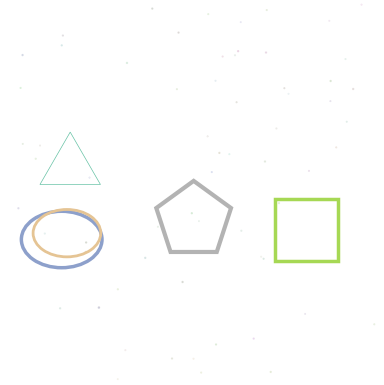[{"shape": "triangle", "thickness": 0.5, "radius": 0.45, "center": [0.182, 0.566]}, {"shape": "oval", "thickness": 2.5, "radius": 0.52, "center": [0.16, 0.378]}, {"shape": "square", "thickness": 2.5, "radius": 0.4, "center": [0.796, 0.402]}, {"shape": "oval", "thickness": 2, "radius": 0.44, "center": [0.174, 0.394]}, {"shape": "pentagon", "thickness": 3, "radius": 0.51, "center": [0.503, 0.428]}]